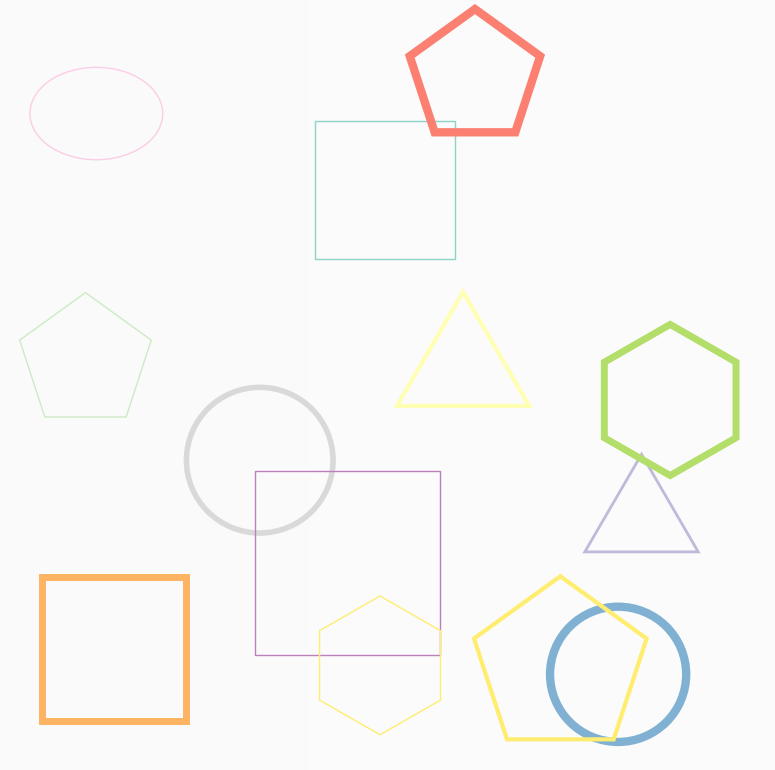[{"shape": "square", "thickness": 0.5, "radius": 0.45, "center": [0.497, 0.753]}, {"shape": "triangle", "thickness": 1.5, "radius": 0.49, "center": [0.597, 0.522]}, {"shape": "triangle", "thickness": 1, "radius": 0.42, "center": [0.828, 0.326]}, {"shape": "pentagon", "thickness": 3, "radius": 0.44, "center": [0.613, 0.9]}, {"shape": "circle", "thickness": 3, "radius": 0.44, "center": [0.798, 0.124]}, {"shape": "square", "thickness": 2.5, "radius": 0.47, "center": [0.147, 0.157]}, {"shape": "hexagon", "thickness": 2.5, "radius": 0.49, "center": [0.865, 0.481]}, {"shape": "oval", "thickness": 0.5, "radius": 0.43, "center": [0.124, 0.853]}, {"shape": "circle", "thickness": 2, "radius": 0.47, "center": [0.335, 0.402]}, {"shape": "square", "thickness": 0.5, "radius": 0.6, "center": [0.448, 0.269]}, {"shape": "pentagon", "thickness": 0.5, "radius": 0.45, "center": [0.11, 0.531]}, {"shape": "hexagon", "thickness": 0.5, "radius": 0.45, "center": [0.49, 0.136]}, {"shape": "pentagon", "thickness": 1.5, "radius": 0.59, "center": [0.723, 0.135]}]